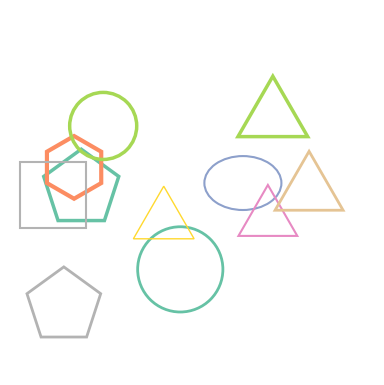[{"shape": "pentagon", "thickness": 2.5, "radius": 0.51, "center": [0.211, 0.51]}, {"shape": "circle", "thickness": 2, "radius": 0.55, "center": [0.468, 0.3]}, {"shape": "hexagon", "thickness": 3, "radius": 0.41, "center": [0.192, 0.565]}, {"shape": "oval", "thickness": 1.5, "radius": 0.5, "center": [0.631, 0.525]}, {"shape": "triangle", "thickness": 1.5, "radius": 0.44, "center": [0.696, 0.431]}, {"shape": "circle", "thickness": 2.5, "radius": 0.44, "center": [0.268, 0.673]}, {"shape": "triangle", "thickness": 2.5, "radius": 0.52, "center": [0.709, 0.697]}, {"shape": "triangle", "thickness": 1, "radius": 0.46, "center": [0.425, 0.425]}, {"shape": "triangle", "thickness": 2, "radius": 0.51, "center": [0.803, 0.505]}, {"shape": "square", "thickness": 1.5, "radius": 0.43, "center": [0.138, 0.493]}, {"shape": "pentagon", "thickness": 2, "radius": 0.5, "center": [0.166, 0.206]}]